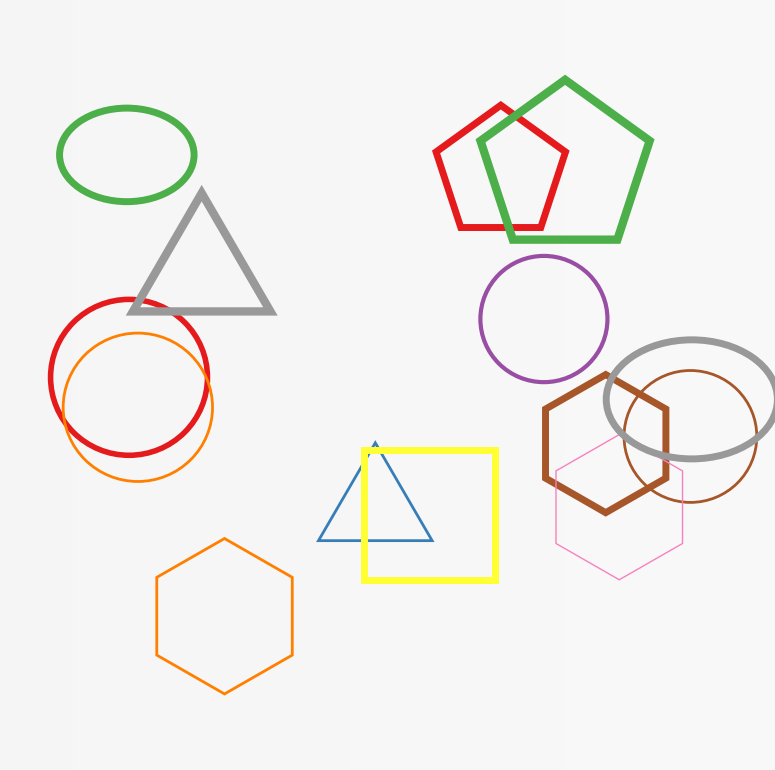[{"shape": "pentagon", "thickness": 2.5, "radius": 0.44, "center": [0.646, 0.776]}, {"shape": "circle", "thickness": 2, "radius": 0.51, "center": [0.166, 0.51]}, {"shape": "triangle", "thickness": 1, "radius": 0.42, "center": [0.484, 0.34]}, {"shape": "oval", "thickness": 2.5, "radius": 0.43, "center": [0.164, 0.799]}, {"shape": "pentagon", "thickness": 3, "radius": 0.57, "center": [0.729, 0.782]}, {"shape": "circle", "thickness": 1.5, "radius": 0.41, "center": [0.702, 0.586]}, {"shape": "circle", "thickness": 1, "radius": 0.48, "center": [0.178, 0.471]}, {"shape": "hexagon", "thickness": 1, "radius": 0.5, "center": [0.29, 0.2]}, {"shape": "square", "thickness": 2.5, "radius": 0.42, "center": [0.554, 0.331]}, {"shape": "circle", "thickness": 1, "radius": 0.43, "center": [0.891, 0.433]}, {"shape": "hexagon", "thickness": 2.5, "radius": 0.45, "center": [0.782, 0.424]}, {"shape": "hexagon", "thickness": 0.5, "radius": 0.47, "center": [0.799, 0.341]}, {"shape": "triangle", "thickness": 3, "radius": 0.51, "center": [0.26, 0.647]}, {"shape": "oval", "thickness": 2.5, "radius": 0.55, "center": [0.893, 0.481]}]